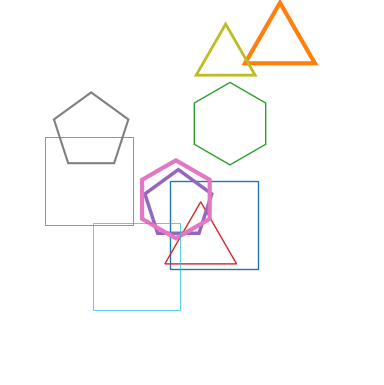[{"shape": "square", "thickness": 1, "radius": 0.57, "center": [0.556, 0.416]}, {"shape": "triangle", "thickness": 3, "radius": 0.52, "center": [0.727, 0.888]}, {"shape": "hexagon", "thickness": 1, "radius": 0.54, "center": [0.597, 0.679]}, {"shape": "triangle", "thickness": 1, "radius": 0.54, "center": [0.521, 0.368]}, {"shape": "pentagon", "thickness": 2.5, "radius": 0.46, "center": [0.463, 0.468]}, {"shape": "square", "thickness": 0.5, "radius": 0.57, "center": [0.232, 0.529]}, {"shape": "hexagon", "thickness": 3, "radius": 0.51, "center": [0.457, 0.482]}, {"shape": "pentagon", "thickness": 1.5, "radius": 0.51, "center": [0.237, 0.658]}, {"shape": "triangle", "thickness": 2, "radius": 0.44, "center": [0.586, 0.849]}, {"shape": "square", "thickness": 0.5, "radius": 0.56, "center": [0.355, 0.308]}]